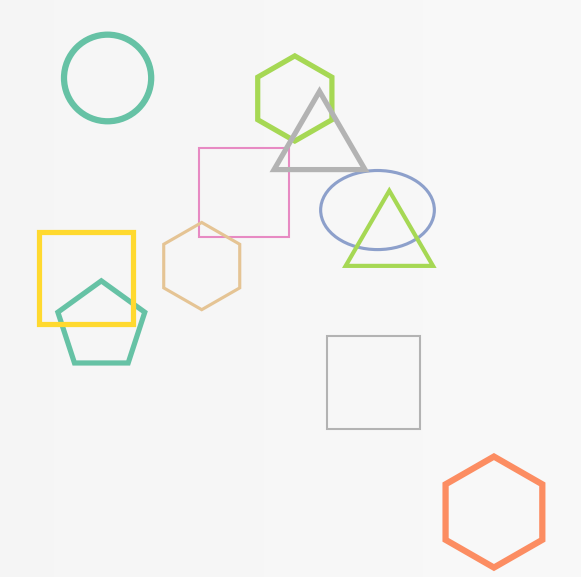[{"shape": "pentagon", "thickness": 2.5, "radius": 0.39, "center": [0.174, 0.434]}, {"shape": "circle", "thickness": 3, "radius": 0.38, "center": [0.185, 0.864]}, {"shape": "hexagon", "thickness": 3, "radius": 0.48, "center": [0.85, 0.112]}, {"shape": "oval", "thickness": 1.5, "radius": 0.49, "center": [0.649, 0.635]}, {"shape": "square", "thickness": 1, "radius": 0.39, "center": [0.419, 0.665]}, {"shape": "triangle", "thickness": 2, "radius": 0.43, "center": [0.67, 0.582]}, {"shape": "hexagon", "thickness": 2.5, "radius": 0.37, "center": [0.507, 0.829]}, {"shape": "square", "thickness": 2.5, "radius": 0.4, "center": [0.148, 0.518]}, {"shape": "hexagon", "thickness": 1.5, "radius": 0.38, "center": [0.347, 0.538]}, {"shape": "triangle", "thickness": 2.5, "radius": 0.45, "center": [0.55, 0.751]}, {"shape": "square", "thickness": 1, "radius": 0.4, "center": [0.643, 0.337]}]